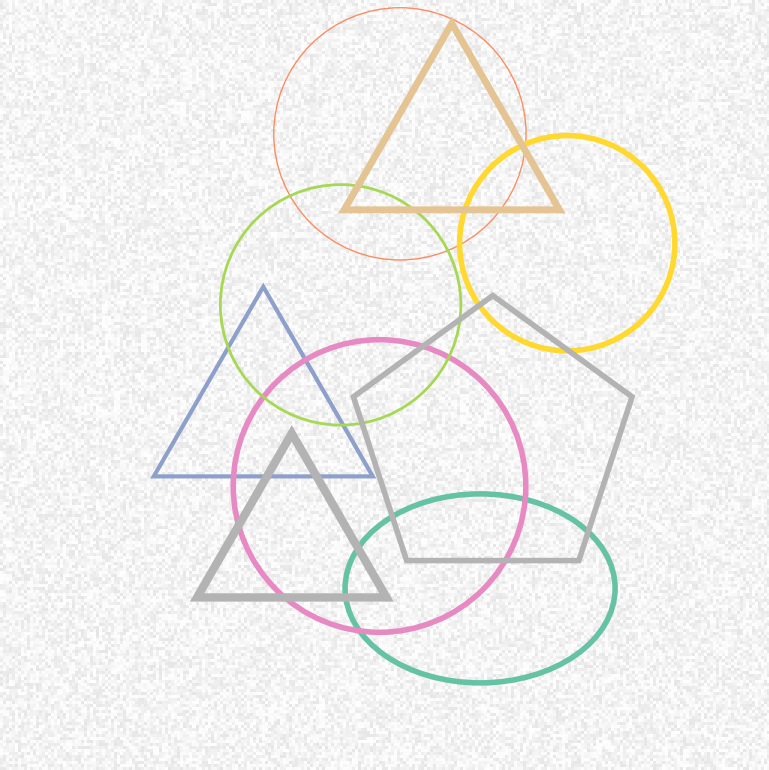[{"shape": "oval", "thickness": 2, "radius": 0.88, "center": [0.624, 0.236]}, {"shape": "circle", "thickness": 0.5, "radius": 0.82, "center": [0.519, 0.826]}, {"shape": "triangle", "thickness": 1.5, "radius": 0.82, "center": [0.342, 0.463]}, {"shape": "circle", "thickness": 2, "radius": 0.95, "center": [0.493, 0.369]}, {"shape": "circle", "thickness": 1, "radius": 0.78, "center": [0.442, 0.604]}, {"shape": "circle", "thickness": 2, "radius": 0.7, "center": [0.737, 0.684]}, {"shape": "triangle", "thickness": 2.5, "radius": 0.81, "center": [0.587, 0.808]}, {"shape": "triangle", "thickness": 3, "radius": 0.71, "center": [0.379, 0.295]}, {"shape": "pentagon", "thickness": 2, "radius": 0.95, "center": [0.64, 0.426]}]